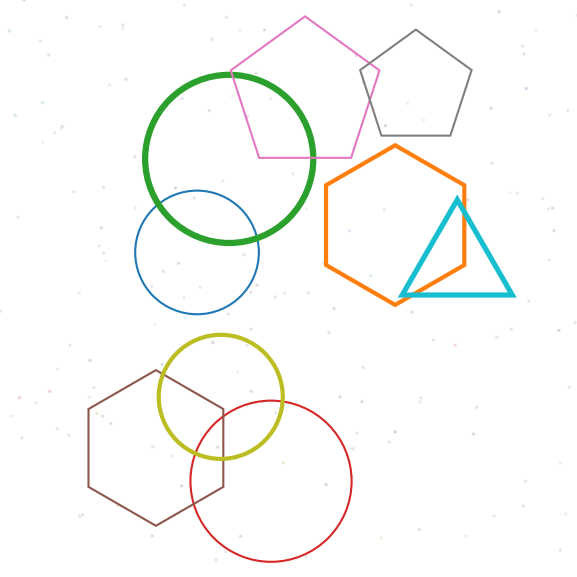[{"shape": "circle", "thickness": 1, "radius": 0.54, "center": [0.341, 0.562]}, {"shape": "hexagon", "thickness": 2, "radius": 0.69, "center": [0.684, 0.609]}, {"shape": "circle", "thickness": 3, "radius": 0.73, "center": [0.397, 0.724]}, {"shape": "circle", "thickness": 1, "radius": 0.7, "center": [0.469, 0.166]}, {"shape": "hexagon", "thickness": 1, "radius": 0.67, "center": [0.27, 0.223]}, {"shape": "pentagon", "thickness": 1, "radius": 0.68, "center": [0.528, 0.835]}, {"shape": "pentagon", "thickness": 1, "radius": 0.51, "center": [0.72, 0.846]}, {"shape": "circle", "thickness": 2, "radius": 0.54, "center": [0.382, 0.312]}, {"shape": "triangle", "thickness": 2.5, "radius": 0.55, "center": [0.792, 0.543]}]